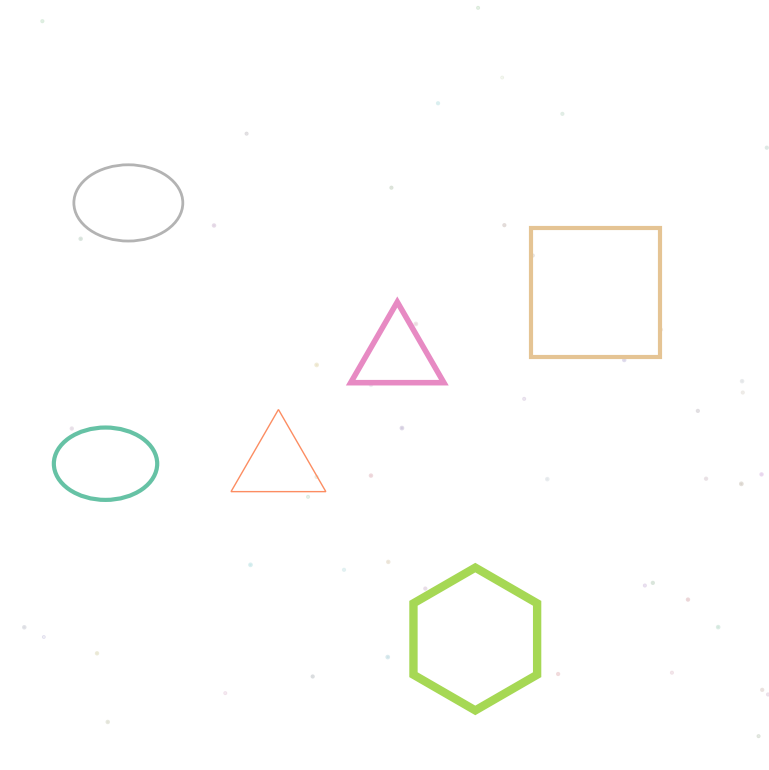[{"shape": "oval", "thickness": 1.5, "radius": 0.34, "center": [0.137, 0.398]}, {"shape": "triangle", "thickness": 0.5, "radius": 0.36, "center": [0.362, 0.397]}, {"shape": "triangle", "thickness": 2, "radius": 0.35, "center": [0.516, 0.538]}, {"shape": "hexagon", "thickness": 3, "radius": 0.46, "center": [0.617, 0.17]}, {"shape": "square", "thickness": 1.5, "radius": 0.42, "center": [0.774, 0.62]}, {"shape": "oval", "thickness": 1, "radius": 0.35, "center": [0.167, 0.736]}]